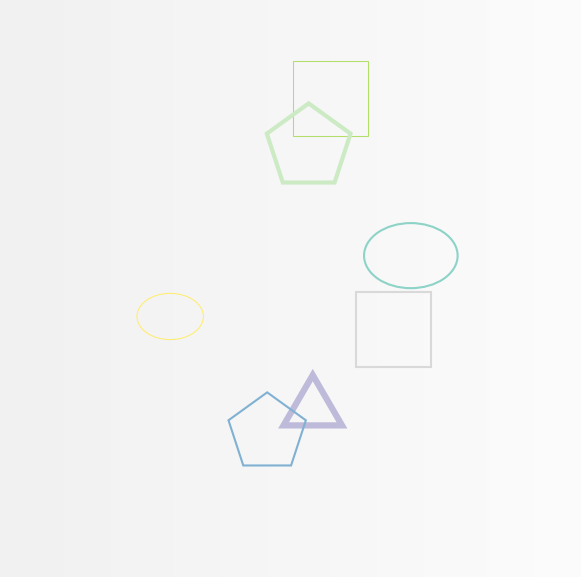[{"shape": "oval", "thickness": 1, "radius": 0.4, "center": [0.707, 0.556]}, {"shape": "triangle", "thickness": 3, "radius": 0.29, "center": [0.538, 0.292]}, {"shape": "pentagon", "thickness": 1, "radius": 0.35, "center": [0.46, 0.25]}, {"shape": "square", "thickness": 0.5, "radius": 0.32, "center": [0.569, 0.828]}, {"shape": "square", "thickness": 1, "radius": 0.32, "center": [0.677, 0.428]}, {"shape": "pentagon", "thickness": 2, "radius": 0.38, "center": [0.531, 0.744]}, {"shape": "oval", "thickness": 0.5, "radius": 0.29, "center": [0.293, 0.451]}]